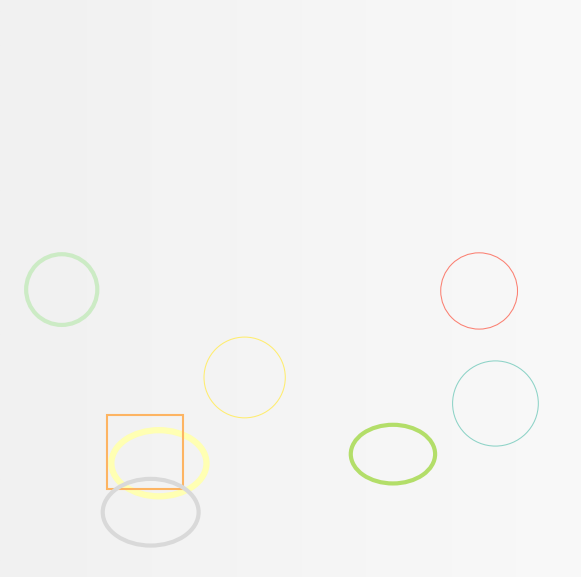[{"shape": "circle", "thickness": 0.5, "radius": 0.37, "center": [0.852, 0.3]}, {"shape": "oval", "thickness": 3, "radius": 0.41, "center": [0.273, 0.197]}, {"shape": "circle", "thickness": 0.5, "radius": 0.33, "center": [0.824, 0.495]}, {"shape": "square", "thickness": 1, "radius": 0.32, "center": [0.249, 0.216]}, {"shape": "oval", "thickness": 2, "radius": 0.36, "center": [0.676, 0.213]}, {"shape": "oval", "thickness": 2, "radius": 0.41, "center": [0.259, 0.112]}, {"shape": "circle", "thickness": 2, "radius": 0.31, "center": [0.106, 0.498]}, {"shape": "circle", "thickness": 0.5, "radius": 0.35, "center": [0.421, 0.346]}]